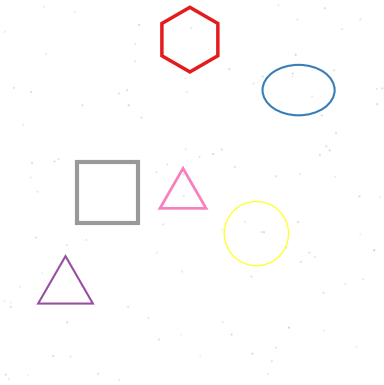[{"shape": "hexagon", "thickness": 2.5, "radius": 0.42, "center": [0.493, 0.897]}, {"shape": "oval", "thickness": 1.5, "radius": 0.47, "center": [0.776, 0.766]}, {"shape": "triangle", "thickness": 1.5, "radius": 0.41, "center": [0.17, 0.253]}, {"shape": "circle", "thickness": 1, "radius": 0.42, "center": [0.666, 0.393]}, {"shape": "triangle", "thickness": 2, "radius": 0.35, "center": [0.475, 0.493]}, {"shape": "square", "thickness": 3, "radius": 0.39, "center": [0.28, 0.501]}]